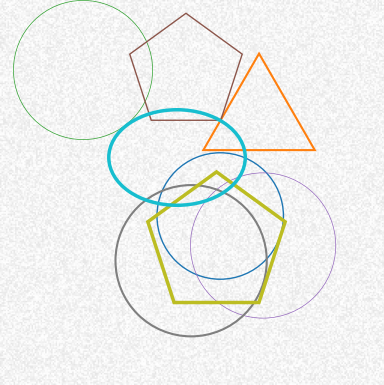[{"shape": "circle", "thickness": 1, "radius": 0.82, "center": [0.572, 0.439]}, {"shape": "triangle", "thickness": 1.5, "radius": 0.84, "center": [0.673, 0.694]}, {"shape": "circle", "thickness": 0.5, "radius": 0.9, "center": [0.216, 0.818]}, {"shape": "circle", "thickness": 0.5, "radius": 0.94, "center": [0.683, 0.362]}, {"shape": "pentagon", "thickness": 1, "radius": 0.77, "center": [0.483, 0.812]}, {"shape": "circle", "thickness": 1.5, "radius": 0.98, "center": [0.496, 0.323]}, {"shape": "pentagon", "thickness": 2.5, "radius": 0.94, "center": [0.562, 0.366]}, {"shape": "oval", "thickness": 2.5, "radius": 0.89, "center": [0.46, 0.591]}]